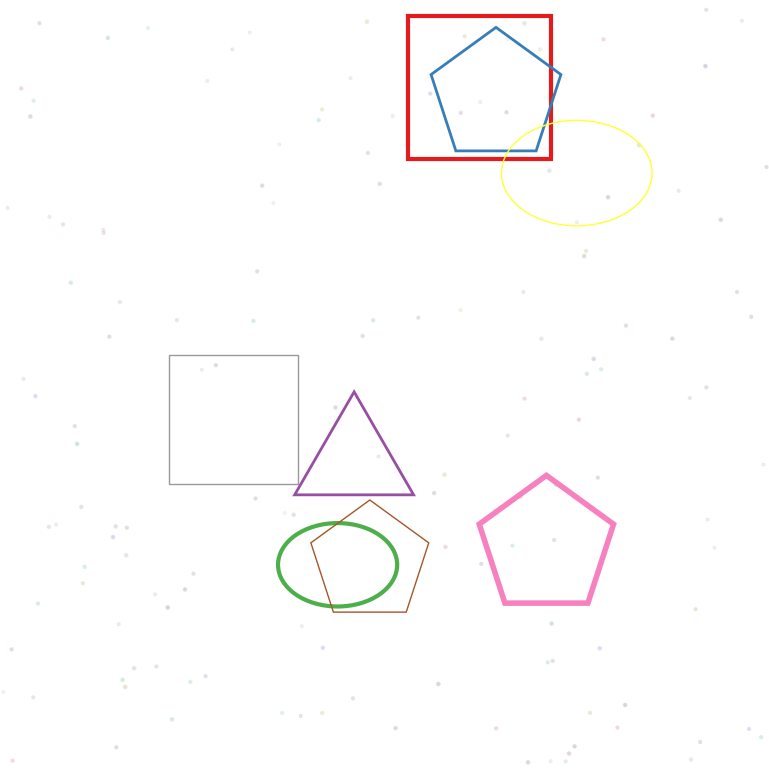[{"shape": "square", "thickness": 1.5, "radius": 0.46, "center": [0.623, 0.887]}, {"shape": "pentagon", "thickness": 1, "radius": 0.44, "center": [0.644, 0.876]}, {"shape": "oval", "thickness": 1.5, "radius": 0.39, "center": [0.438, 0.267]}, {"shape": "triangle", "thickness": 1, "radius": 0.45, "center": [0.46, 0.402]}, {"shape": "oval", "thickness": 0.5, "radius": 0.49, "center": [0.749, 0.775]}, {"shape": "pentagon", "thickness": 0.5, "radius": 0.4, "center": [0.48, 0.27]}, {"shape": "pentagon", "thickness": 2, "radius": 0.46, "center": [0.71, 0.291]}, {"shape": "square", "thickness": 0.5, "radius": 0.42, "center": [0.303, 0.455]}]